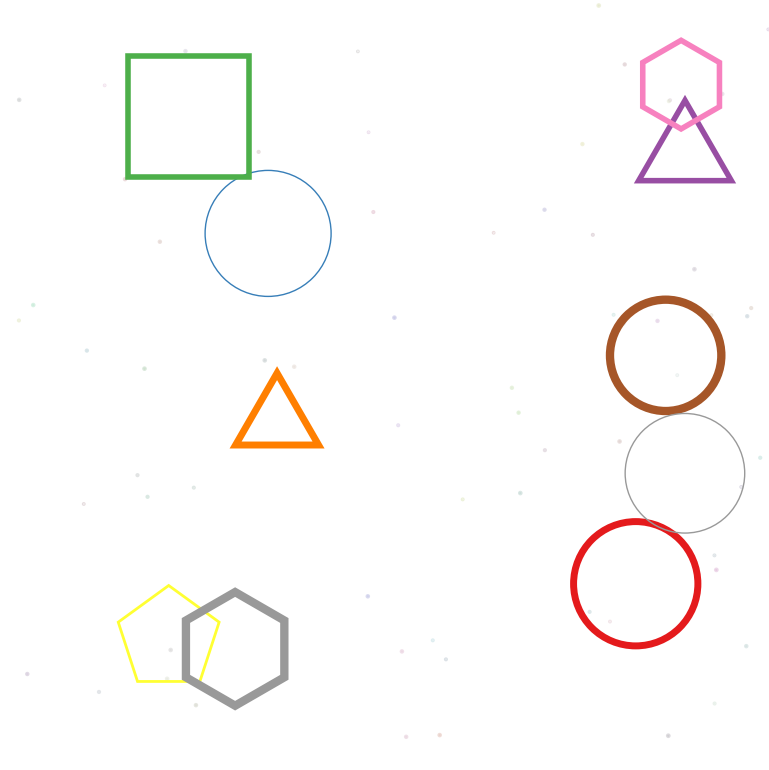[{"shape": "circle", "thickness": 2.5, "radius": 0.4, "center": [0.826, 0.242]}, {"shape": "circle", "thickness": 0.5, "radius": 0.41, "center": [0.348, 0.697]}, {"shape": "square", "thickness": 2, "radius": 0.39, "center": [0.244, 0.849]}, {"shape": "triangle", "thickness": 2, "radius": 0.35, "center": [0.89, 0.8]}, {"shape": "triangle", "thickness": 2.5, "radius": 0.31, "center": [0.36, 0.453]}, {"shape": "pentagon", "thickness": 1, "radius": 0.34, "center": [0.219, 0.171]}, {"shape": "circle", "thickness": 3, "radius": 0.36, "center": [0.864, 0.539]}, {"shape": "hexagon", "thickness": 2, "radius": 0.29, "center": [0.885, 0.89]}, {"shape": "hexagon", "thickness": 3, "radius": 0.37, "center": [0.305, 0.157]}, {"shape": "circle", "thickness": 0.5, "radius": 0.39, "center": [0.89, 0.385]}]